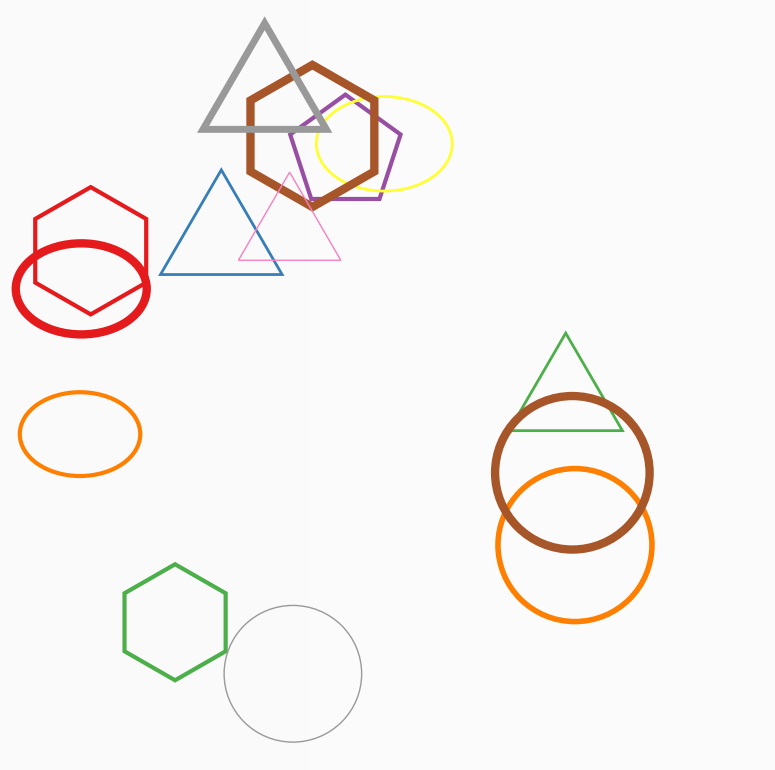[{"shape": "hexagon", "thickness": 1.5, "radius": 0.41, "center": [0.117, 0.674]}, {"shape": "oval", "thickness": 3, "radius": 0.42, "center": [0.105, 0.625]}, {"shape": "triangle", "thickness": 1, "radius": 0.45, "center": [0.286, 0.689]}, {"shape": "hexagon", "thickness": 1.5, "radius": 0.38, "center": [0.226, 0.192]}, {"shape": "triangle", "thickness": 1, "radius": 0.42, "center": [0.73, 0.483]}, {"shape": "pentagon", "thickness": 1.5, "radius": 0.37, "center": [0.446, 0.802]}, {"shape": "circle", "thickness": 2, "radius": 0.5, "center": [0.742, 0.292]}, {"shape": "oval", "thickness": 1.5, "radius": 0.39, "center": [0.103, 0.436]}, {"shape": "oval", "thickness": 1, "radius": 0.44, "center": [0.496, 0.813]}, {"shape": "hexagon", "thickness": 3, "radius": 0.46, "center": [0.403, 0.823]}, {"shape": "circle", "thickness": 3, "radius": 0.5, "center": [0.739, 0.386]}, {"shape": "triangle", "thickness": 0.5, "radius": 0.38, "center": [0.374, 0.7]}, {"shape": "triangle", "thickness": 2.5, "radius": 0.46, "center": [0.342, 0.878]}, {"shape": "circle", "thickness": 0.5, "radius": 0.44, "center": [0.378, 0.125]}]